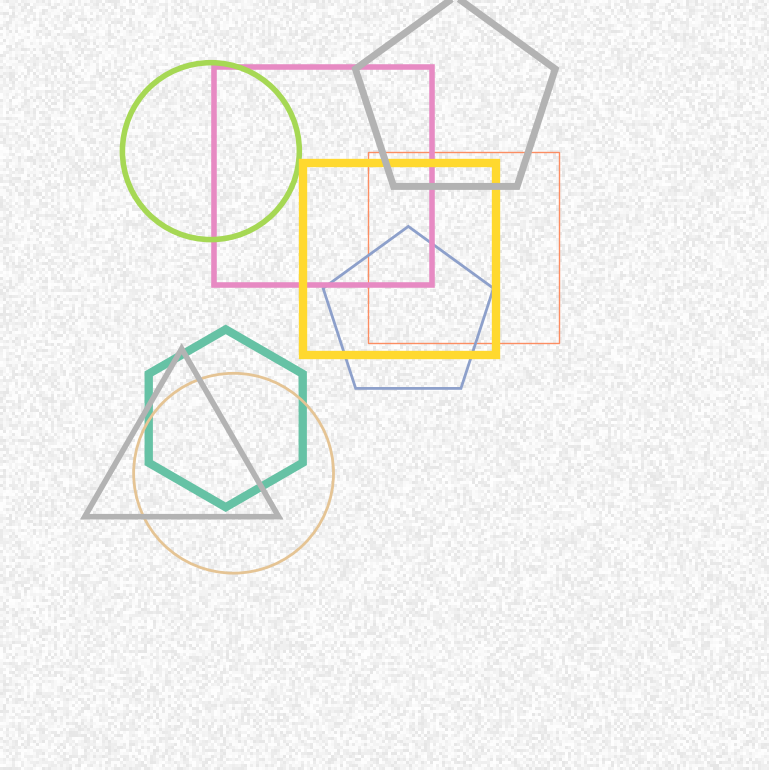[{"shape": "hexagon", "thickness": 3, "radius": 0.58, "center": [0.293, 0.457]}, {"shape": "square", "thickness": 0.5, "radius": 0.62, "center": [0.601, 0.678]}, {"shape": "pentagon", "thickness": 1, "radius": 0.58, "center": [0.53, 0.59]}, {"shape": "square", "thickness": 2, "radius": 0.71, "center": [0.42, 0.772]}, {"shape": "circle", "thickness": 2, "radius": 0.57, "center": [0.274, 0.804]}, {"shape": "square", "thickness": 3, "radius": 0.63, "center": [0.519, 0.664]}, {"shape": "circle", "thickness": 1, "radius": 0.65, "center": [0.303, 0.385]}, {"shape": "pentagon", "thickness": 2.5, "radius": 0.68, "center": [0.591, 0.868]}, {"shape": "triangle", "thickness": 2, "radius": 0.73, "center": [0.236, 0.402]}]